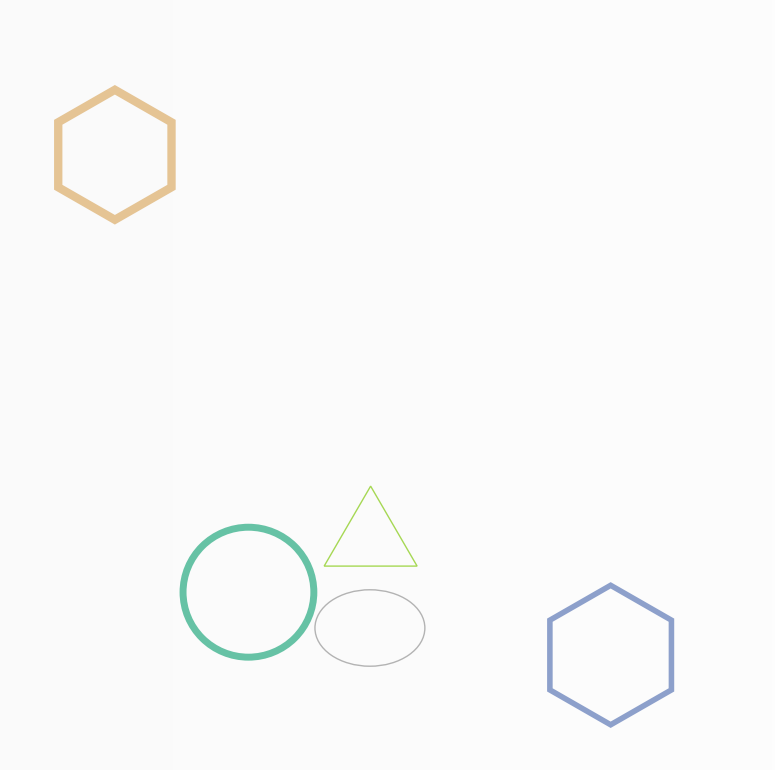[{"shape": "circle", "thickness": 2.5, "radius": 0.42, "center": [0.321, 0.231]}, {"shape": "hexagon", "thickness": 2, "radius": 0.45, "center": [0.788, 0.149]}, {"shape": "triangle", "thickness": 0.5, "radius": 0.35, "center": [0.478, 0.299]}, {"shape": "hexagon", "thickness": 3, "radius": 0.42, "center": [0.148, 0.799]}, {"shape": "oval", "thickness": 0.5, "radius": 0.35, "center": [0.477, 0.184]}]